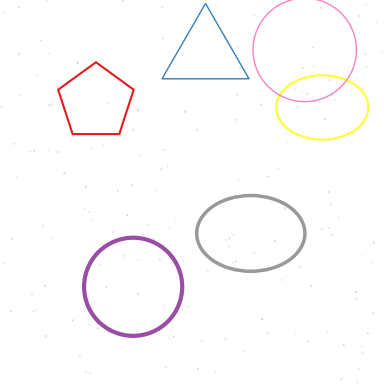[{"shape": "pentagon", "thickness": 1.5, "radius": 0.52, "center": [0.249, 0.735]}, {"shape": "triangle", "thickness": 1, "radius": 0.65, "center": [0.534, 0.861]}, {"shape": "circle", "thickness": 3, "radius": 0.64, "center": [0.346, 0.255]}, {"shape": "oval", "thickness": 1.5, "radius": 0.6, "center": [0.837, 0.721]}, {"shape": "circle", "thickness": 1, "radius": 0.67, "center": [0.791, 0.87]}, {"shape": "oval", "thickness": 2.5, "radius": 0.7, "center": [0.651, 0.394]}]